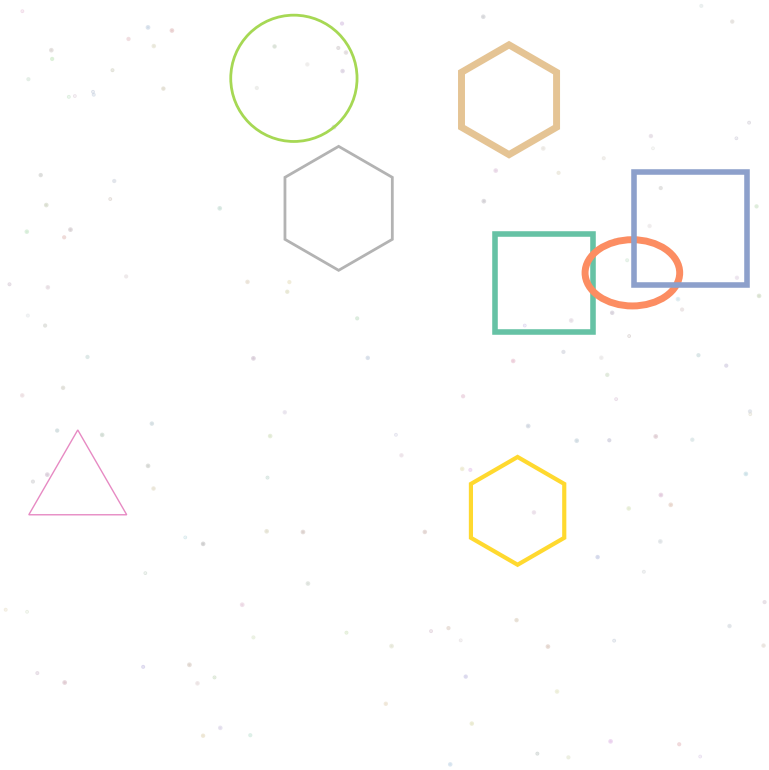[{"shape": "square", "thickness": 2, "radius": 0.32, "center": [0.707, 0.632]}, {"shape": "oval", "thickness": 2.5, "radius": 0.31, "center": [0.821, 0.646]}, {"shape": "square", "thickness": 2, "radius": 0.37, "center": [0.897, 0.703]}, {"shape": "triangle", "thickness": 0.5, "radius": 0.37, "center": [0.101, 0.368]}, {"shape": "circle", "thickness": 1, "radius": 0.41, "center": [0.382, 0.898]}, {"shape": "hexagon", "thickness": 1.5, "radius": 0.35, "center": [0.672, 0.337]}, {"shape": "hexagon", "thickness": 2.5, "radius": 0.36, "center": [0.661, 0.87]}, {"shape": "hexagon", "thickness": 1, "radius": 0.4, "center": [0.44, 0.729]}]